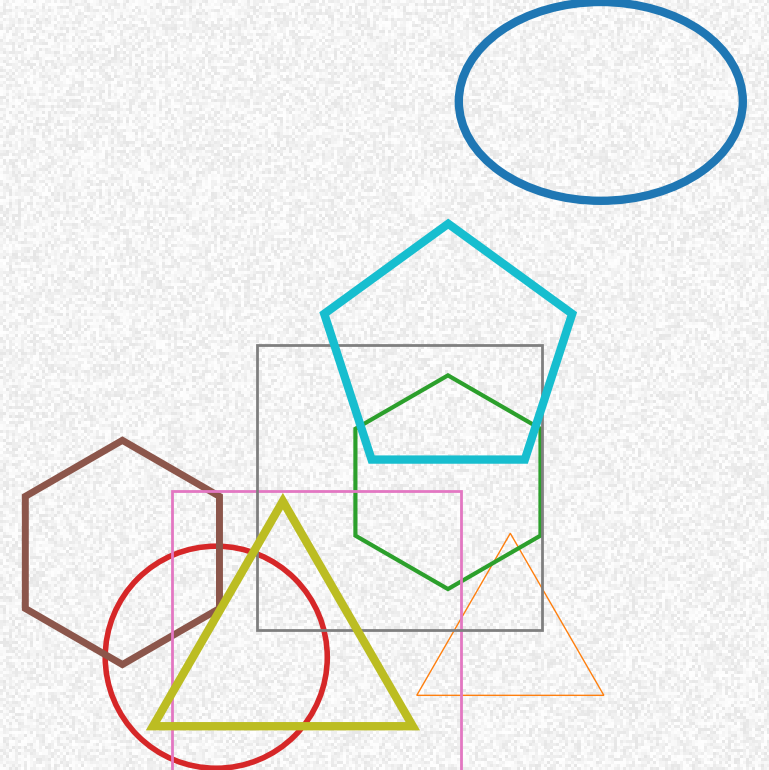[{"shape": "oval", "thickness": 3, "radius": 0.92, "center": [0.78, 0.868]}, {"shape": "triangle", "thickness": 0.5, "radius": 0.7, "center": [0.663, 0.167]}, {"shape": "hexagon", "thickness": 1.5, "radius": 0.69, "center": [0.582, 0.374]}, {"shape": "circle", "thickness": 2, "radius": 0.72, "center": [0.281, 0.146]}, {"shape": "hexagon", "thickness": 2.5, "radius": 0.73, "center": [0.159, 0.283]}, {"shape": "square", "thickness": 1, "radius": 0.94, "center": [0.411, 0.174]}, {"shape": "square", "thickness": 1, "radius": 0.93, "center": [0.519, 0.367]}, {"shape": "triangle", "thickness": 3, "radius": 0.97, "center": [0.367, 0.154]}, {"shape": "pentagon", "thickness": 3, "radius": 0.85, "center": [0.582, 0.54]}]